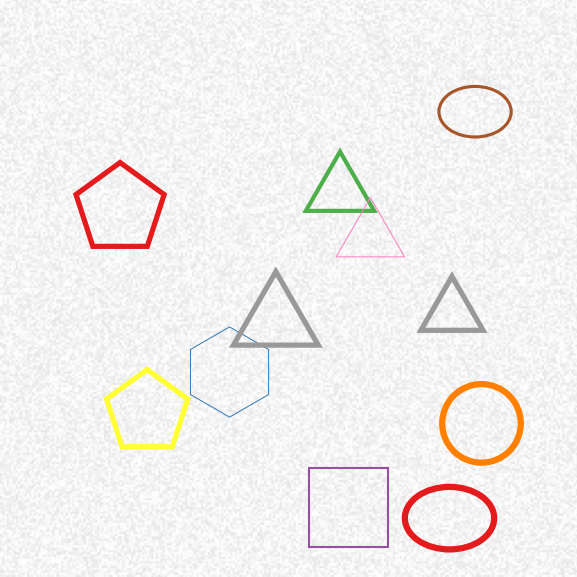[{"shape": "pentagon", "thickness": 2.5, "radius": 0.4, "center": [0.208, 0.637]}, {"shape": "oval", "thickness": 3, "radius": 0.39, "center": [0.778, 0.102]}, {"shape": "hexagon", "thickness": 0.5, "radius": 0.39, "center": [0.397, 0.355]}, {"shape": "triangle", "thickness": 2, "radius": 0.34, "center": [0.589, 0.668]}, {"shape": "square", "thickness": 1, "radius": 0.34, "center": [0.604, 0.12]}, {"shape": "circle", "thickness": 3, "radius": 0.34, "center": [0.834, 0.266]}, {"shape": "pentagon", "thickness": 2.5, "radius": 0.37, "center": [0.255, 0.285]}, {"shape": "oval", "thickness": 1.5, "radius": 0.31, "center": [0.823, 0.806]}, {"shape": "triangle", "thickness": 0.5, "radius": 0.34, "center": [0.641, 0.589]}, {"shape": "triangle", "thickness": 2.5, "radius": 0.31, "center": [0.783, 0.458]}, {"shape": "triangle", "thickness": 2.5, "radius": 0.42, "center": [0.478, 0.444]}]